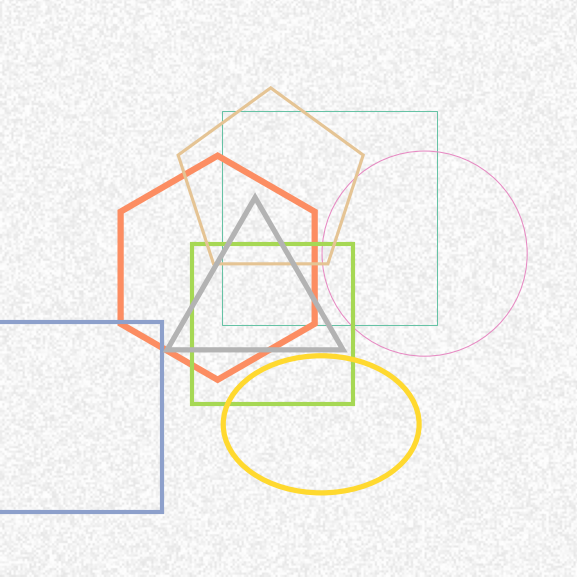[{"shape": "square", "thickness": 0.5, "radius": 0.93, "center": [0.57, 0.622]}, {"shape": "hexagon", "thickness": 3, "radius": 0.97, "center": [0.377, 0.536]}, {"shape": "square", "thickness": 2, "radius": 0.82, "center": [0.115, 0.276]}, {"shape": "circle", "thickness": 0.5, "radius": 0.89, "center": [0.735, 0.56]}, {"shape": "square", "thickness": 2, "radius": 0.7, "center": [0.471, 0.438]}, {"shape": "oval", "thickness": 2.5, "radius": 0.85, "center": [0.556, 0.264]}, {"shape": "pentagon", "thickness": 1.5, "radius": 0.84, "center": [0.469, 0.679]}, {"shape": "triangle", "thickness": 2.5, "radius": 0.88, "center": [0.442, 0.481]}]